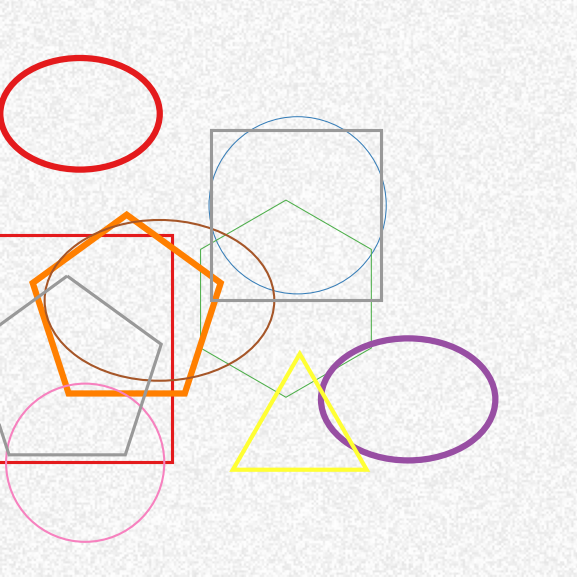[{"shape": "square", "thickness": 1.5, "radius": 0.98, "center": [0.101, 0.396]}, {"shape": "oval", "thickness": 3, "radius": 0.69, "center": [0.139, 0.802]}, {"shape": "circle", "thickness": 0.5, "radius": 0.77, "center": [0.515, 0.644]}, {"shape": "hexagon", "thickness": 0.5, "radius": 0.85, "center": [0.495, 0.482]}, {"shape": "oval", "thickness": 3, "radius": 0.75, "center": [0.707, 0.308]}, {"shape": "pentagon", "thickness": 3, "radius": 0.86, "center": [0.219, 0.456]}, {"shape": "triangle", "thickness": 2, "radius": 0.67, "center": [0.519, 0.253]}, {"shape": "oval", "thickness": 1, "radius": 0.99, "center": [0.276, 0.479]}, {"shape": "circle", "thickness": 1, "radius": 0.68, "center": [0.147, 0.198]}, {"shape": "square", "thickness": 1.5, "radius": 0.73, "center": [0.512, 0.627]}, {"shape": "pentagon", "thickness": 1.5, "radius": 0.86, "center": [0.116, 0.35]}]